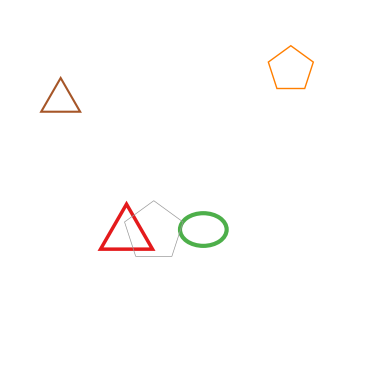[{"shape": "triangle", "thickness": 2.5, "radius": 0.39, "center": [0.329, 0.392]}, {"shape": "oval", "thickness": 3, "radius": 0.3, "center": [0.528, 0.404]}, {"shape": "pentagon", "thickness": 1, "radius": 0.31, "center": [0.755, 0.82]}, {"shape": "triangle", "thickness": 1.5, "radius": 0.29, "center": [0.158, 0.739]}, {"shape": "pentagon", "thickness": 0.5, "radius": 0.4, "center": [0.399, 0.399]}]